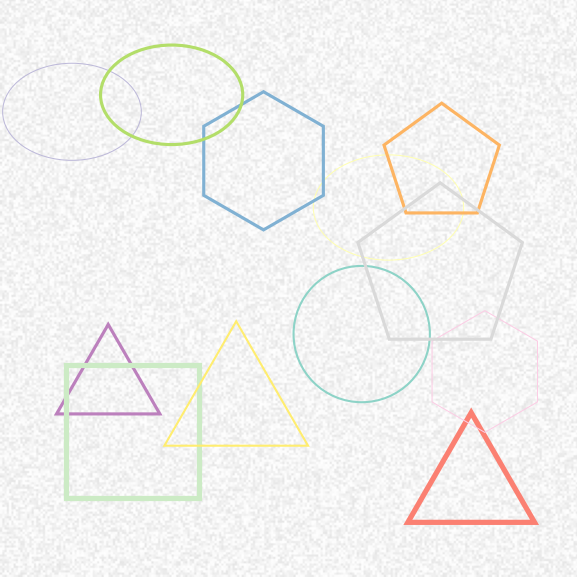[{"shape": "circle", "thickness": 1, "radius": 0.59, "center": [0.626, 0.421]}, {"shape": "oval", "thickness": 0.5, "radius": 0.65, "center": [0.673, 0.64]}, {"shape": "oval", "thickness": 0.5, "radius": 0.6, "center": [0.125, 0.806]}, {"shape": "triangle", "thickness": 2.5, "radius": 0.63, "center": [0.816, 0.158]}, {"shape": "hexagon", "thickness": 1.5, "radius": 0.6, "center": [0.456, 0.721]}, {"shape": "pentagon", "thickness": 1.5, "radius": 0.53, "center": [0.765, 0.715]}, {"shape": "oval", "thickness": 1.5, "radius": 0.62, "center": [0.297, 0.835]}, {"shape": "hexagon", "thickness": 0.5, "radius": 0.53, "center": [0.839, 0.356]}, {"shape": "pentagon", "thickness": 1.5, "radius": 0.75, "center": [0.762, 0.533]}, {"shape": "triangle", "thickness": 1.5, "radius": 0.52, "center": [0.187, 0.334]}, {"shape": "square", "thickness": 2.5, "radius": 0.58, "center": [0.229, 0.253]}, {"shape": "triangle", "thickness": 1, "radius": 0.72, "center": [0.409, 0.299]}]